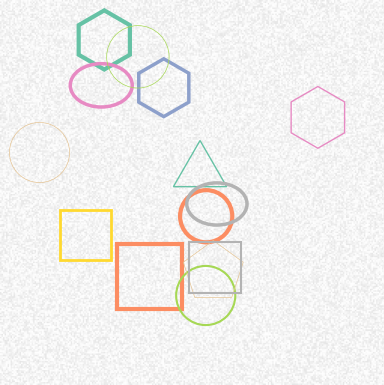[{"shape": "triangle", "thickness": 1, "radius": 0.4, "center": [0.52, 0.555]}, {"shape": "hexagon", "thickness": 3, "radius": 0.38, "center": [0.271, 0.896]}, {"shape": "circle", "thickness": 3, "radius": 0.34, "center": [0.535, 0.438]}, {"shape": "square", "thickness": 3, "radius": 0.42, "center": [0.388, 0.282]}, {"shape": "hexagon", "thickness": 2.5, "radius": 0.38, "center": [0.425, 0.772]}, {"shape": "hexagon", "thickness": 1, "radius": 0.4, "center": [0.826, 0.695]}, {"shape": "oval", "thickness": 2.5, "radius": 0.4, "center": [0.263, 0.778]}, {"shape": "circle", "thickness": 1.5, "radius": 0.38, "center": [0.534, 0.232]}, {"shape": "circle", "thickness": 0.5, "radius": 0.41, "center": [0.358, 0.852]}, {"shape": "square", "thickness": 2, "radius": 0.33, "center": [0.222, 0.39]}, {"shape": "pentagon", "thickness": 0.5, "radius": 0.41, "center": [0.554, 0.294]}, {"shape": "circle", "thickness": 0.5, "radius": 0.39, "center": [0.103, 0.604]}, {"shape": "square", "thickness": 1.5, "radius": 0.33, "center": [0.558, 0.305]}, {"shape": "oval", "thickness": 2.5, "radius": 0.39, "center": [0.563, 0.47]}]